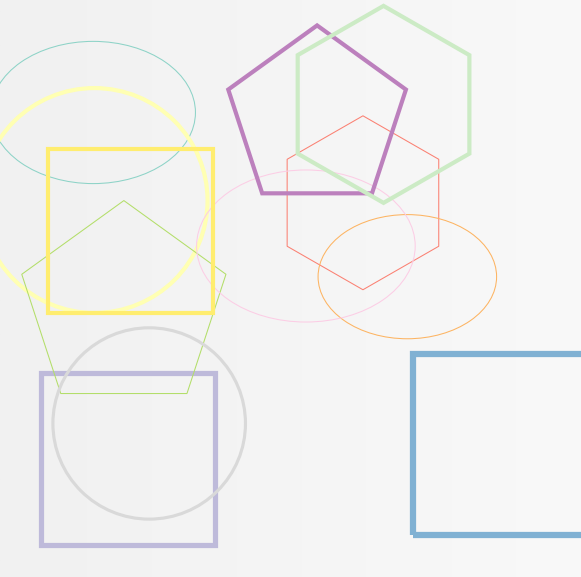[{"shape": "oval", "thickness": 0.5, "radius": 0.88, "center": [0.16, 0.804]}, {"shape": "circle", "thickness": 2, "radius": 0.97, "center": [0.162, 0.652]}, {"shape": "square", "thickness": 2.5, "radius": 0.75, "center": [0.22, 0.204]}, {"shape": "hexagon", "thickness": 0.5, "radius": 0.75, "center": [0.624, 0.648]}, {"shape": "square", "thickness": 3, "radius": 0.78, "center": [0.867, 0.229]}, {"shape": "oval", "thickness": 0.5, "radius": 0.77, "center": [0.701, 0.52]}, {"shape": "pentagon", "thickness": 0.5, "radius": 0.92, "center": [0.213, 0.467]}, {"shape": "oval", "thickness": 0.5, "radius": 0.94, "center": [0.526, 0.573]}, {"shape": "circle", "thickness": 1.5, "radius": 0.83, "center": [0.257, 0.266]}, {"shape": "pentagon", "thickness": 2, "radius": 0.8, "center": [0.546, 0.794]}, {"shape": "hexagon", "thickness": 2, "radius": 0.85, "center": [0.66, 0.818]}, {"shape": "square", "thickness": 2, "radius": 0.71, "center": [0.224, 0.599]}]